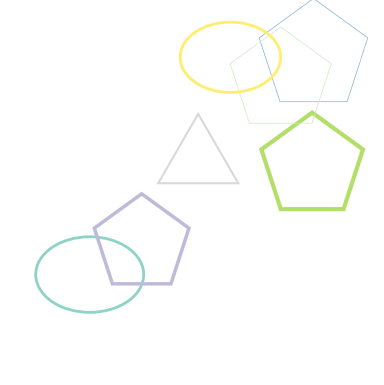[{"shape": "oval", "thickness": 2, "radius": 0.7, "center": [0.233, 0.287]}, {"shape": "pentagon", "thickness": 2.5, "radius": 0.65, "center": [0.368, 0.367]}, {"shape": "pentagon", "thickness": 0.5, "radius": 0.74, "center": [0.814, 0.856]}, {"shape": "pentagon", "thickness": 3, "radius": 0.69, "center": [0.811, 0.569]}, {"shape": "triangle", "thickness": 1.5, "radius": 0.6, "center": [0.515, 0.584]}, {"shape": "pentagon", "thickness": 0.5, "radius": 0.69, "center": [0.729, 0.792]}, {"shape": "oval", "thickness": 2, "radius": 0.65, "center": [0.599, 0.851]}]